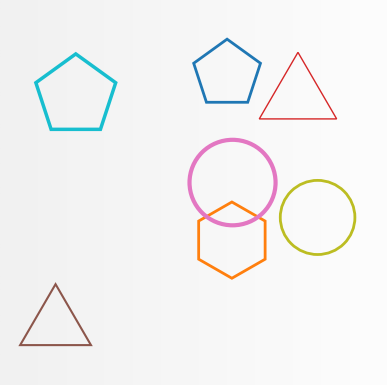[{"shape": "pentagon", "thickness": 2, "radius": 0.45, "center": [0.586, 0.808]}, {"shape": "hexagon", "thickness": 2, "radius": 0.5, "center": [0.598, 0.376]}, {"shape": "triangle", "thickness": 1, "radius": 0.58, "center": [0.769, 0.749]}, {"shape": "triangle", "thickness": 1.5, "radius": 0.53, "center": [0.143, 0.156]}, {"shape": "circle", "thickness": 3, "radius": 0.56, "center": [0.6, 0.526]}, {"shape": "circle", "thickness": 2, "radius": 0.48, "center": [0.82, 0.435]}, {"shape": "pentagon", "thickness": 2.5, "radius": 0.54, "center": [0.196, 0.752]}]